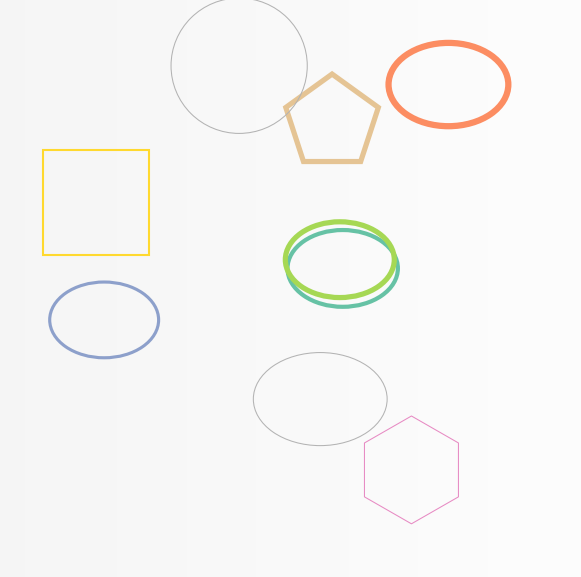[{"shape": "oval", "thickness": 2, "radius": 0.47, "center": [0.59, 0.534]}, {"shape": "oval", "thickness": 3, "radius": 0.52, "center": [0.772, 0.853]}, {"shape": "oval", "thickness": 1.5, "radius": 0.47, "center": [0.179, 0.445]}, {"shape": "hexagon", "thickness": 0.5, "radius": 0.47, "center": [0.708, 0.185]}, {"shape": "oval", "thickness": 2.5, "radius": 0.47, "center": [0.585, 0.549]}, {"shape": "square", "thickness": 1, "radius": 0.46, "center": [0.165, 0.649]}, {"shape": "pentagon", "thickness": 2.5, "radius": 0.42, "center": [0.571, 0.787]}, {"shape": "circle", "thickness": 0.5, "radius": 0.59, "center": [0.411, 0.885]}, {"shape": "oval", "thickness": 0.5, "radius": 0.58, "center": [0.551, 0.308]}]